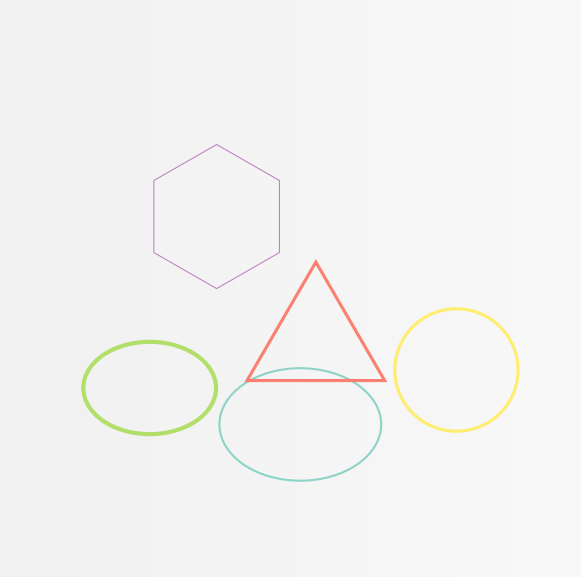[{"shape": "oval", "thickness": 1, "radius": 0.7, "center": [0.517, 0.264]}, {"shape": "triangle", "thickness": 1.5, "radius": 0.68, "center": [0.543, 0.409]}, {"shape": "oval", "thickness": 2, "radius": 0.57, "center": [0.258, 0.327]}, {"shape": "hexagon", "thickness": 0.5, "radius": 0.62, "center": [0.373, 0.624]}, {"shape": "circle", "thickness": 1.5, "radius": 0.53, "center": [0.785, 0.358]}]